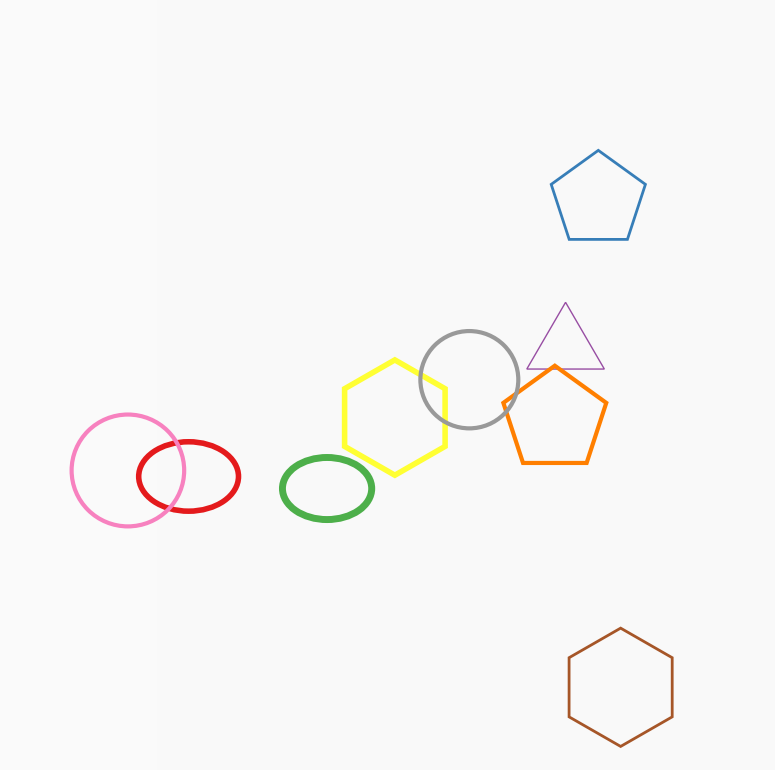[{"shape": "oval", "thickness": 2, "radius": 0.32, "center": [0.243, 0.381]}, {"shape": "pentagon", "thickness": 1, "radius": 0.32, "center": [0.772, 0.741]}, {"shape": "oval", "thickness": 2.5, "radius": 0.29, "center": [0.422, 0.366]}, {"shape": "triangle", "thickness": 0.5, "radius": 0.29, "center": [0.73, 0.55]}, {"shape": "pentagon", "thickness": 1.5, "radius": 0.35, "center": [0.716, 0.455]}, {"shape": "hexagon", "thickness": 2, "radius": 0.37, "center": [0.509, 0.458]}, {"shape": "hexagon", "thickness": 1, "radius": 0.38, "center": [0.801, 0.107]}, {"shape": "circle", "thickness": 1.5, "radius": 0.36, "center": [0.165, 0.389]}, {"shape": "circle", "thickness": 1.5, "radius": 0.32, "center": [0.606, 0.507]}]